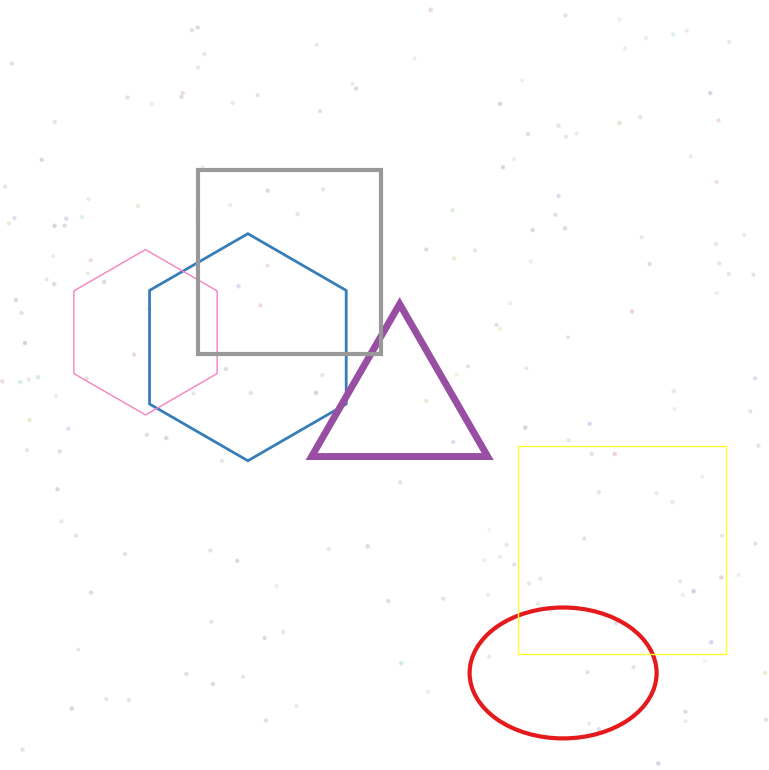[{"shape": "oval", "thickness": 1.5, "radius": 0.61, "center": [0.731, 0.126]}, {"shape": "hexagon", "thickness": 1, "radius": 0.74, "center": [0.322, 0.549]}, {"shape": "triangle", "thickness": 2.5, "radius": 0.66, "center": [0.519, 0.473]}, {"shape": "square", "thickness": 0.5, "radius": 0.67, "center": [0.808, 0.286]}, {"shape": "hexagon", "thickness": 0.5, "radius": 0.54, "center": [0.189, 0.569]}, {"shape": "square", "thickness": 1.5, "radius": 0.59, "center": [0.376, 0.66]}]